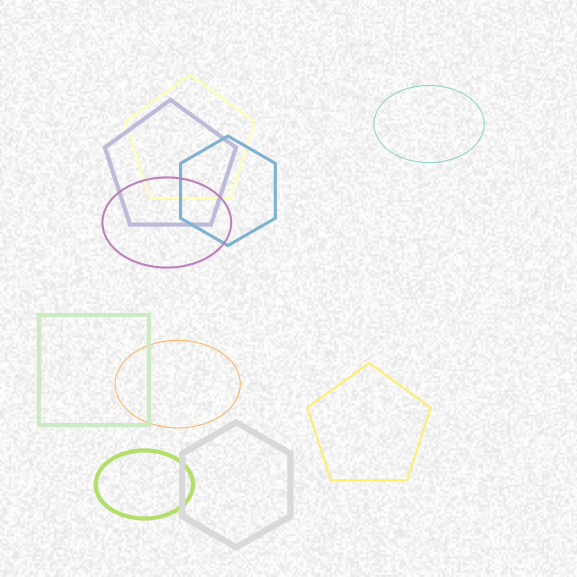[{"shape": "oval", "thickness": 0.5, "radius": 0.48, "center": [0.743, 0.784]}, {"shape": "pentagon", "thickness": 1, "radius": 0.59, "center": [0.329, 0.752]}, {"shape": "pentagon", "thickness": 2, "radius": 0.6, "center": [0.295, 0.707]}, {"shape": "hexagon", "thickness": 1.5, "radius": 0.47, "center": [0.395, 0.669]}, {"shape": "oval", "thickness": 0.5, "radius": 0.54, "center": [0.308, 0.334]}, {"shape": "oval", "thickness": 2, "radius": 0.42, "center": [0.25, 0.16]}, {"shape": "hexagon", "thickness": 3, "radius": 0.54, "center": [0.409, 0.159]}, {"shape": "oval", "thickness": 1, "radius": 0.56, "center": [0.289, 0.614]}, {"shape": "square", "thickness": 2, "radius": 0.48, "center": [0.162, 0.358]}, {"shape": "pentagon", "thickness": 1, "radius": 0.56, "center": [0.639, 0.258]}]